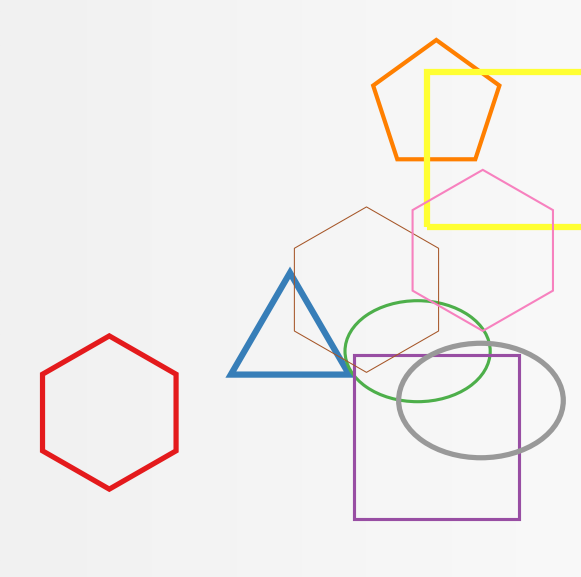[{"shape": "hexagon", "thickness": 2.5, "radius": 0.66, "center": [0.188, 0.285]}, {"shape": "triangle", "thickness": 3, "radius": 0.59, "center": [0.499, 0.409]}, {"shape": "oval", "thickness": 1.5, "radius": 0.62, "center": [0.718, 0.391]}, {"shape": "square", "thickness": 1.5, "radius": 0.71, "center": [0.751, 0.242]}, {"shape": "pentagon", "thickness": 2, "radius": 0.57, "center": [0.751, 0.816]}, {"shape": "square", "thickness": 3, "radius": 0.67, "center": [0.868, 0.74]}, {"shape": "hexagon", "thickness": 0.5, "radius": 0.72, "center": [0.631, 0.498]}, {"shape": "hexagon", "thickness": 1, "radius": 0.7, "center": [0.831, 0.566]}, {"shape": "oval", "thickness": 2.5, "radius": 0.71, "center": [0.827, 0.306]}]